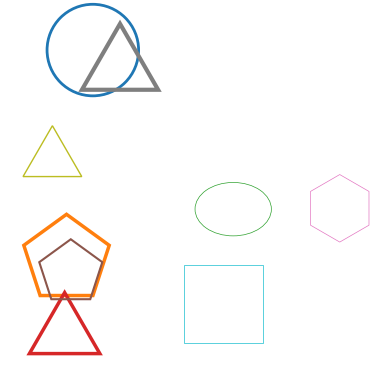[{"shape": "circle", "thickness": 2, "radius": 0.59, "center": [0.241, 0.87]}, {"shape": "pentagon", "thickness": 2.5, "radius": 0.58, "center": [0.173, 0.327]}, {"shape": "oval", "thickness": 0.5, "radius": 0.5, "center": [0.606, 0.457]}, {"shape": "triangle", "thickness": 2.5, "radius": 0.53, "center": [0.168, 0.134]}, {"shape": "pentagon", "thickness": 1.5, "radius": 0.43, "center": [0.184, 0.292]}, {"shape": "hexagon", "thickness": 0.5, "radius": 0.44, "center": [0.882, 0.459]}, {"shape": "triangle", "thickness": 3, "radius": 0.57, "center": [0.312, 0.824]}, {"shape": "triangle", "thickness": 1, "radius": 0.44, "center": [0.136, 0.585]}, {"shape": "square", "thickness": 0.5, "radius": 0.51, "center": [0.58, 0.21]}]